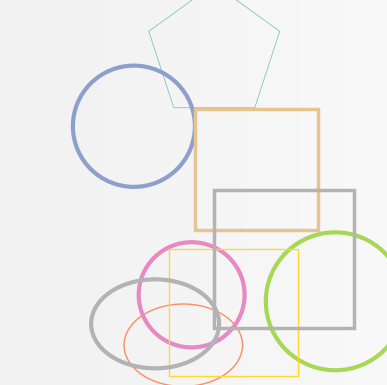[{"shape": "pentagon", "thickness": 0.5, "radius": 0.89, "center": [0.553, 0.864]}, {"shape": "oval", "thickness": 1, "radius": 0.76, "center": [0.473, 0.103]}, {"shape": "circle", "thickness": 3, "radius": 0.79, "center": [0.346, 0.672]}, {"shape": "circle", "thickness": 3, "radius": 0.68, "center": [0.495, 0.234]}, {"shape": "circle", "thickness": 3, "radius": 0.9, "center": [0.865, 0.217]}, {"shape": "square", "thickness": 1, "radius": 0.83, "center": [0.603, 0.188]}, {"shape": "square", "thickness": 2.5, "radius": 0.79, "center": [0.662, 0.56]}, {"shape": "square", "thickness": 2.5, "radius": 0.9, "center": [0.733, 0.328]}, {"shape": "oval", "thickness": 3, "radius": 0.83, "center": [0.4, 0.159]}]